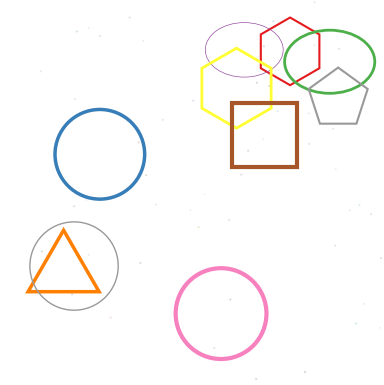[{"shape": "hexagon", "thickness": 1.5, "radius": 0.44, "center": [0.753, 0.867]}, {"shape": "circle", "thickness": 2.5, "radius": 0.58, "center": [0.259, 0.599]}, {"shape": "oval", "thickness": 2, "radius": 0.59, "center": [0.856, 0.84]}, {"shape": "oval", "thickness": 0.5, "radius": 0.51, "center": [0.634, 0.871]}, {"shape": "triangle", "thickness": 2.5, "radius": 0.53, "center": [0.165, 0.296]}, {"shape": "hexagon", "thickness": 2, "radius": 0.52, "center": [0.614, 0.771]}, {"shape": "square", "thickness": 3, "radius": 0.42, "center": [0.687, 0.65]}, {"shape": "circle", "thickness": 3, "radius": 0.59, "center": [0.574, 0.185]}, {"shape": "pentagon", "thickness": 1.5, "radius": 0.4, "center": [0.878, 0.744]}, {"shape": "circle", "thickness": 1, "radius": 0.57, "center": [0.192, 0.309]}]